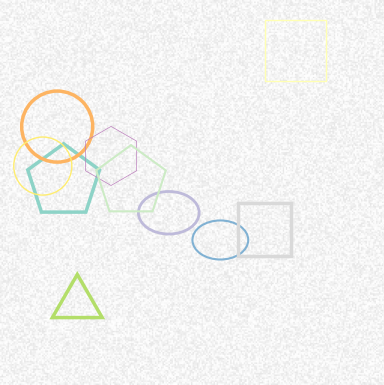[{"shape": "pentagon", "thickness": 2.5, "radius": 0.49, "center": [0.165, 0.528]}, {"shape": "square", "thickness": 1, "radius": 0.39, "center": [0.767, 0.869]}, {"shape": "oval", "thickness": 2, "radius": 0.39, "center": [0.438, 0.447]}, {"shape": "oval", "thickness": 1.5, "radius": 0.36, "center": [0.572, 0.377]}, {"shape": "circle", "thickness": 2.5, "radius": 0.46, "center": [0.149, 0.671]}, {"shape": "triangle", "thickness": 2.5, "radius": 0.37, "center": [0.201, 0.213]}, {"shape": "square", "thickness": 2.5, "radius": 0.34, "center": [0.687, 0.404]}, {"shape": "hexagon", "thickness": 0.5, "radius": 0.38, "center": [0.289, 0.595]}, {"shape": "pentagon", "thickness": 1.5, "radius": 0.48, "center": [0.34, 0.528]}, {"shape": "circle", "thickness": 1, "radius": 0.38, "center": [0.111, 0.569]}]